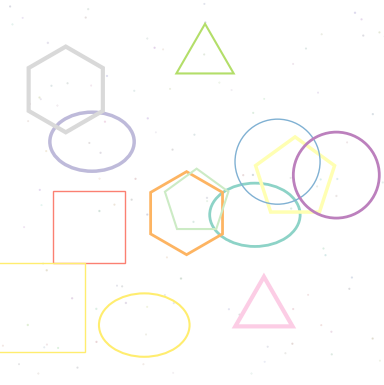[{"shape": "oval", "thickness": 2, "radius": 0.59, "center": [0.662, 0.442]}, {"shape": "pentagon", "thickness": 2.5, "radius": 0.54, "center": [0.766, 0.536]}, {"shape": "oval", "thickness": 2.5, "radius": 0.55, "center": [0.239, 0.632]}, {"shape": "square", "thickness": 1, "radius": 0.47, "center": [0.232, 0.41]}, {"shape": "circle", "thickness": 1, "radius": 0.55, "center": [0.721, 0.58]}, {"shape": "hexagon", "thickness": 2, "radius": 0.54, "center": [0.485, 0.446]}, {"shape": "triangle", "thickness": 1.5, "radius": 0.43, "center": [0.533, 0.852]}, {"shape": "triangle", "thickness": 3, "radius": 0.43, "center": [0.686, 0.195]}, {"shape": "hexagon", "thickness": 3, "radius": 0.56, "center": [0.171, 0.768]}, {"shape": "circle", "thickness": 2, "radius": 0.56, "center": [0.874, 0.545]}, {"shape": "pentagon", "thickness": 1.5, "radius": 0.43, "center": [0.511, 0.475]}, {"shape": "square", "thickness": 1, "radius": 0.58, "center": [0.106, 0.202]}, {"shape": "oval", "thickness": 1.5, "radius": 0.59, "center": [0.375, 0.156]}]